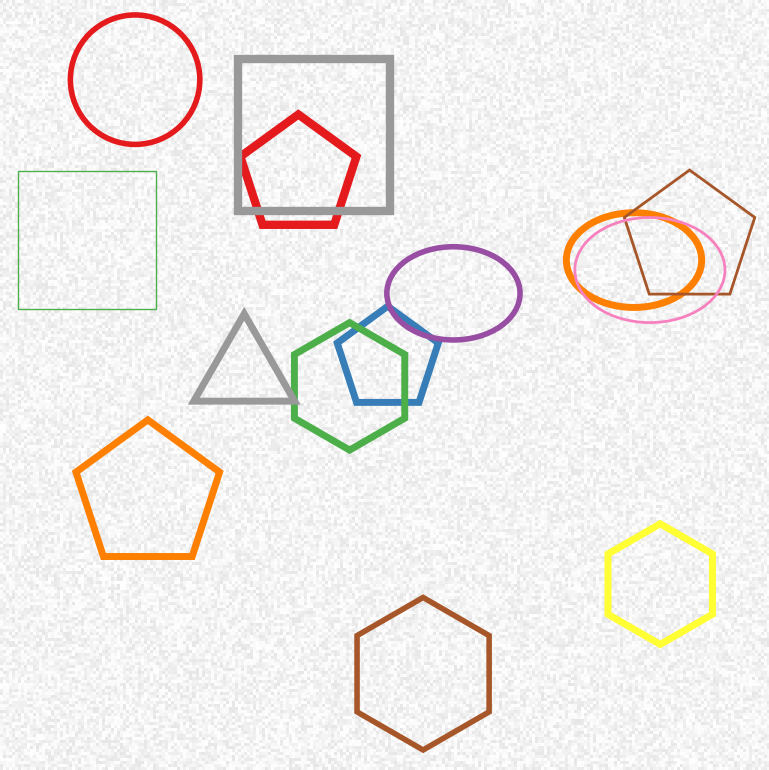[{"shape": "pentagon", "thickness": 3, "radius": 0.4, "center": [0.388, 0.772]}, {"shape": "circle", "thickness": 2, "radius": 0.42, "center": [0.175, 0.897]}, {"shape": "pentagon", "thickness": 2.5, "radius": 0.35, "center": [0.504, 0.533]}, {"shape": "hexagon", "thickness": 2.5, "radius": 0.41, "center": [0.454, 0.498]}, {"shape": "square", "thickness": 0.5, "radius": 0.45, "center": [0.113, 0.689]}, {"shape": "oval", "thickness": 2, "radius": 0.43, "center": [0.589, 0.619]}, {"shape": "oval", "thickness": 2.5, "radius": 0.44, "center": [0.823, 0.662]}, {"shape": "pentagon", "thickness": 2.5, "radius": 0.49, "center": [0.192, 0.357]}, {"shape": "hexagon", "thickness": 2.5, "radius": 0.39, "center": [0.857, 0.241]}, {"shape": "pentagon", "thickness": 1, "radius": 0.45, "center": [0.896, 0.69]}, {"shape": "hexagon", "thickness": 2, "radius": 0.5, "center": [0.549, 0.125]}, {"shape": "oval", "thickness": 1, "radius": 0.49, "center": [0.844, 0.649]}, {"shape": "square", "thickness": 3, "radius": 0.49, "center": [0.408, 0.824]}, {"shape": "triangle", "thickness": 2.5, "radius": 0.38, "center": [0.317, 0.517]}]